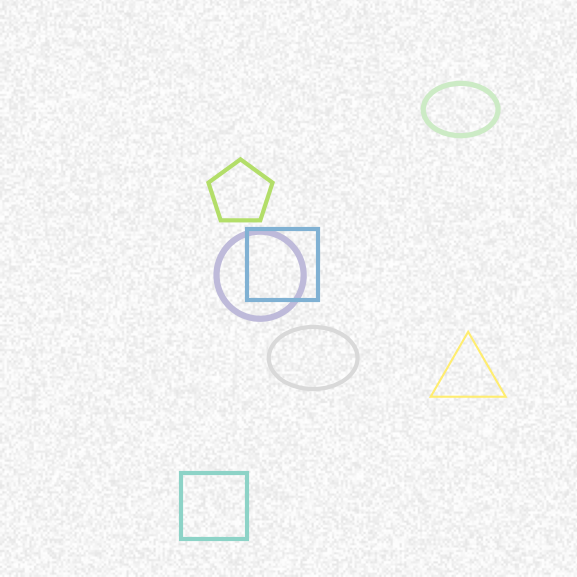[{"shape": "square", "thickness": 2, "radius": 0.29, "center": [0.371, 0.123]}, {"shape": "circle", "thickness": 3, "radius": 0.38, "center": [0.45, 0.523]}, {"shape": "square", "thickness": 2, "radius": 0.31, "center": [0.49, 0.541]}, {"shape": "pentagon", "thickness": 2, "radius": 0.29, "center": [0.416, 0.665]}, {"shape": "oval", "thickness": 2, "radius": 0.38, "center": [0.542, 0.379]}, {"shape": "oval", "thickness": 2.5, "radius": 0.32, "center": [0.798, 0.809]}, {"shape": "triangle", "thickness": 1, "radius": 0.37, "center": [0.811, 0.35]}]